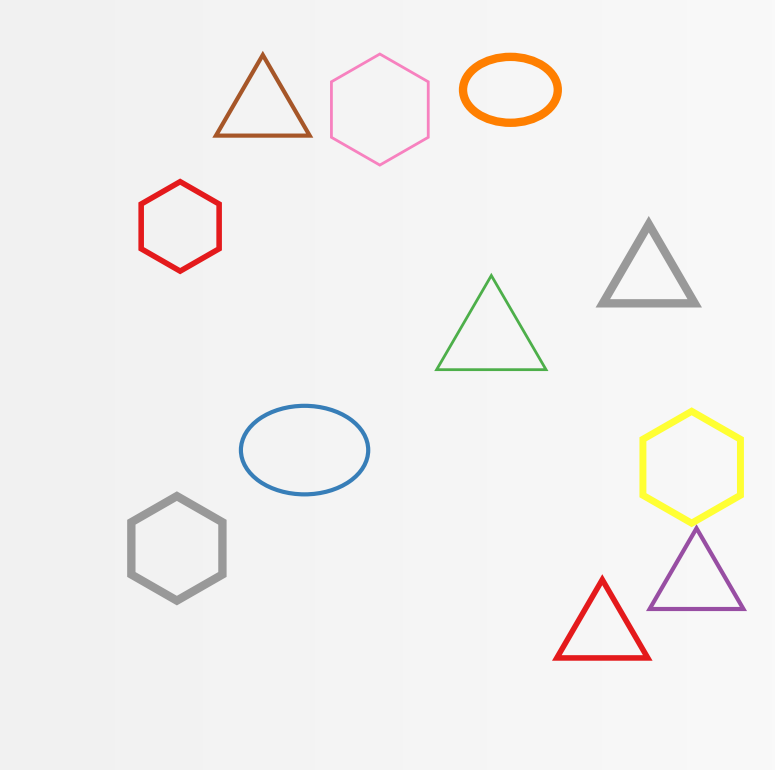[{"shape": "hexagon", "thickness": 2, "radius": 0.29, "center": [0.232, 0.706]}, {"shape": "triangle", "thickness": 2, "radius": 0.34, "center": [0.777, 0.179]}, {"shape": "oval", "thickness": 1.5, "radius": 0.41, "center": [0.393, 0.415]}, {"shape": "triangle", "thickness": 1, "radius": 0.41, "center": [0.634, 0.561]}, {"shape": "triangle", "thickness": 1.5, "radius": 0.35, "center": [0.899, 0.244]}, {"shape": "oval", "thickness": 3, "radius": 0.31, "center": [0.659, 0.883]}, {"shape": "hexagon", "thickness": 2.5, "radius": 0.36, "center": [0.892, 0.393]}, {"shape": "triangle", "thickness": 1.5, "radius": 0.35, "center": [0.339, 0.859]}, {"shape": "hexagon", "thickness": 1, "radius": 0.36, "center": [0.49, 0.858]}, {"shape": "hexagon", "thickness": 3, "radius": 0.34, "center": [0.228, 0.288]}, {"shape": "triangle", "thickness": 3, "radius": 0.34, "center": [0.837, 0.64]}]